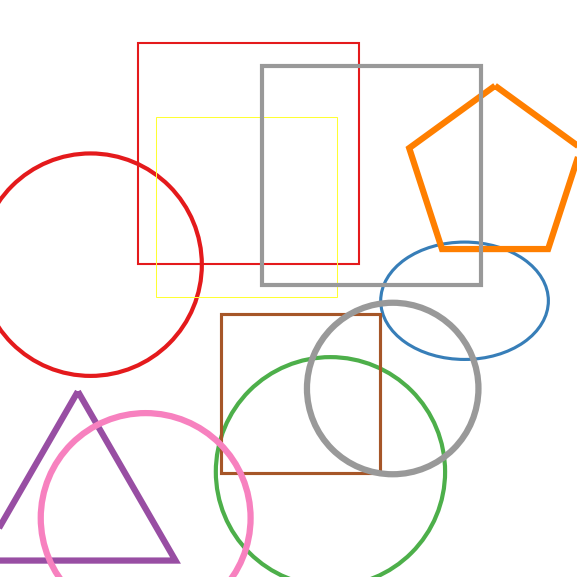[{"shape": "circle", "thickness": 2, "radius": 0.96, "center": [0.157, 0.541]}, {"shape": "square", "thickness": 1, "radius": 0.96, "center": [0.43, 0.734]}, {"shape": "oval", "thickness": 1.5, "radius": 0.73, "center": [0.804, 0.478]}, {"shape": "circle", "thickness": 2, "radius": 0.99, "center": [0.572, 0.182]}, {"shape": "triangle", "thickness": 3, "radius": 0.98, "center": [0.135, 0.126]}, {"shape": "pentagon", "thickness": 3, "radius": 0.78, "center": [0.857, 0.694]}, {"shape": "square", "thickness": 0.5, "radius": 0.78, "center": [0.427, 0.64]}, {"shape": "square", "thickness": 1.5, "radius": 0.69, "center": [0.521, 0.317]}, {"shape": "circle", "thickness": 3, "radius": 0.91, "center": [0.252, 0.102]}, {"shape": "square", "thickness": 2, "radius": 0.95, "center": [0.643, 0.695]}, {"shape": "circle", "thickness": 3, "radius": 0.74, "center": [0.68, 0.326]}]